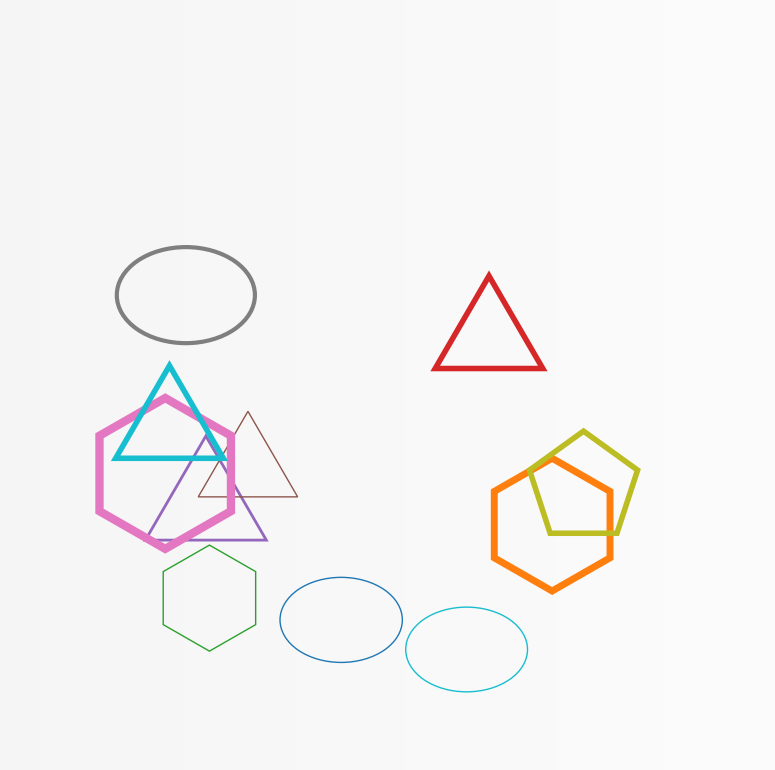[{"shape": "oval", "thickness": 0.5, "radius": 0.39, "center": [0.44, 0.195]}, {"shape": "hexagon", "thickness": 2.5, "radius": 0.43, "center": [0.712, 0.319]}, {"shape": "hexagon", "thickness": 0.5, "radius": 0.34, "center": [0.27, 0.223]}, {"shape": "triangle", "thickness": 2, "radius": 0.4, "center": [0.631, 0.561]}, {"shape": "triangle", "thickness": 1, "radius": 0.45, "center": [0.266, 0.344]}, {"shape": "triangle", "thickness": 0.5, "radius": 0.37, "center": [0.32, 0.392]}, {"shape": "hexagon", "thickness": 3, "radius": 0.49, "center": [0.213, 0.385]}, {"shape": "oval", "thickness": 1.5, "radius": 0.45, "center": [0.24, 0.617]}, {"shape": "pentagon", "thickness": 2, "radius": 0.37, "center": [0.753, 0.367]}, {"shape": "oval", "thickness": 0.5, "radius": 0.39, "center": [0.602, 0.157]}, {"shape": "triangle", "thickness": 2, "radius": 0.4, "center": [0.219, 0.445]}]